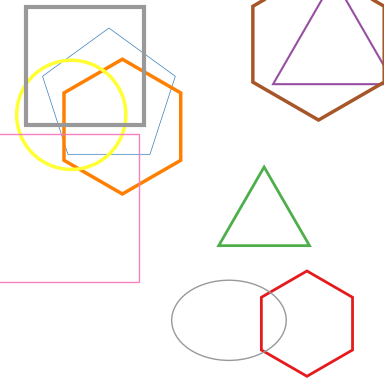[{"shape": "hexagon", "thickness": 2, "radius": 0.68, "center": [0.797, 0.159]}, {"shape": "pentagon", "thickness": 0.5, "radius": 0.91, "center": [0.283, 0.746]}, {"shape": "triangle", "thickness": 2, "radius": 0.68, "center": [0.686, 0.43]}, {"shape": "triangle", "thickness": 1.5, "radius": 0.91, "center": [0.867, 0.873]}, {"shape": "hexagon", "thickness": 2.5, "radius": 0.88, "center": [0.318, 0.671]}, {"shape": "circle", "thickness": 2.5, "radius": 0.71, "center": [0.185, 0.702]}, {"shape": "hexagon", "thickness": 2.5, "radius": 0.98, "center": [0.827, 0.885]}, {"shape": "square", "thickness": 1, "radius": 0.96, "center": [0.169, 0.46]}, {"shape": "oval", "thickness": 1, "radius": 0.74, "center": [0.595, 0.168]}, {"shape": "square", "thickness": 3, "radius": 0.77, "center": [0.222, 0.829]}]